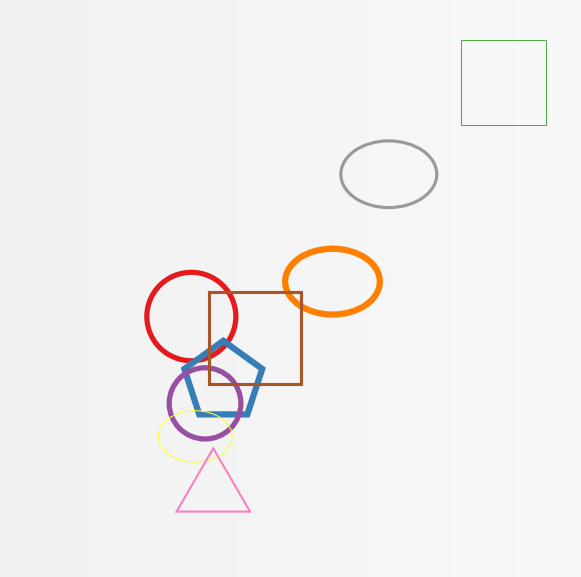[{"shape": "circle", "thickness": 2.5, "radius": 0.38, "center": [0.329, 0.451]}, {"shape": "pentagon", "thickness": 3, "radius": 0.35, "center": [0.384, 0.339]}, {"shape": "square", "thickness": 0.5, "radius": 0.37, "center": [0.866, 0.856]}, {"shape": "circle", "thickness": 2.5, "radius": 0.31, "center": [0.353, 0.301]}, {"shape": "oval", "thickness": 3, "radius": 0.41, "center": [0.572, 0.511]}, {"shape": "oval", "thickness": 0.5, "radius": 0.32, "center": [0.336, 0.243]}, {"shape": "square", "thickness": 1.5, "radius": 0.4, "center": [0.439, 0.414]}, {"shape": "triangle", "thickness": 1, "radius": 0.37, "center": [0.367, 0.15]}, {"shape": "oval", "thickness": 1.5, "radius": 0.41, "center": [0.669, 0.697]}]